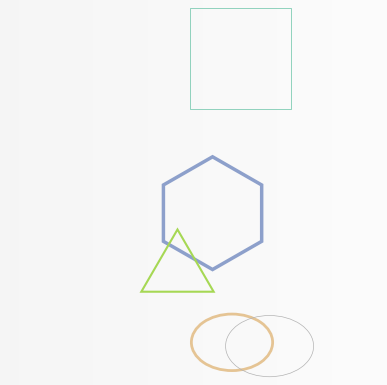[{"shape": "square", "thickness": 0.5, "radius": 0.66, "center": [0.621, 0.848]}, {"shape": "hexagon", "thickness": 2.5, "radius": 0.73, "center": [0.549, 0.446]}, {"shape": "triangle", "thickness": 1.5, "radius": 0.54, "center": [0.458, 0.296]}, {"shape": "oval", "thickness": 2, "radius": 0.52, "center": [0.599, 0.111]}, {"shape": "oval", "thickness": 0.5, "radius": 0.57, "center": [0.696, 0.101]}]